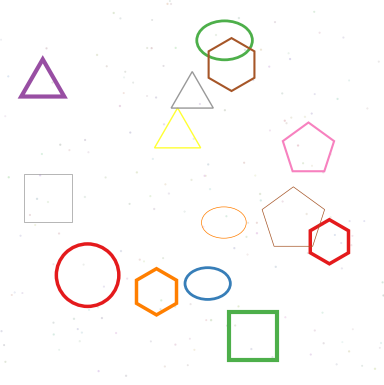[{"shape": "circle", "thickness": 2.5, "radius": 0.41, "center": [0.227, 0.285]}, {"shape": "hexagon", "thickness": 2.5, "radius": 0.29, "center": [0.856, 0.372]}, {"shape": "oval", "thickness": 2, "radius": 0.29, "center": [0.539, 0.263]}, {"shape": "square", "thickness": 3, "radius": 0.31, "center": [0.658, 0.127]}, {"shape": "oval", "thickness": 2, "radius": 0.36, "center": [0.583, 0.895]}, {"shape": "triangle", "thickness": 3, "radius": 0.32, "center": [0.111, 0.782]}, {"shape": "oval", "thickness": 0.5, "radius": 0.29, "center": [0.581, 0.422]}, {"shape": "hexagon", "thickness": 2.5, "radius": 0.3, "center": [0.406, 0.242]}, {"shape": "triangle", "thickness": 1, "radius": 0.35, "center": [0.461, 0.651]}, {"shape": "hexagon", "thickness": 1.5, "radius": 0.34, "center": [0.601, 0.832]}, {"shape": "pentagon", "thickness": 0.5, "radius": 0.43, "center": [0.762, 0.429]}, {"shape": "pentagon", "thickness": 1.5, "radius": 0.35, "center": [0.801, 0.612]}, {"shape": "square", "thickness": 0.5, "radius": 0.31, "center": [0.125, 0.486]}, {"shape": "triangle", "thickness": 1, "radius": 0.32, "center": [0.499, 0.751]}]